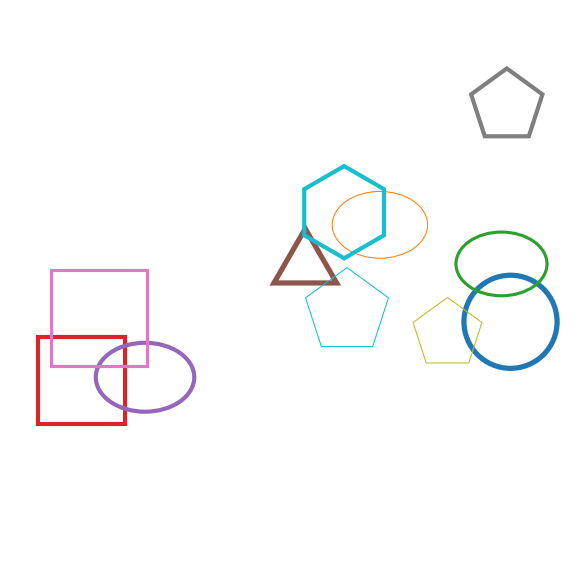[{"shape": "circle", "thickness": 2.5, "radius": 0.4, "center": [0.884, 0.442]}, {"shape": "oval", "thickness": 0.5, "radius": 0.41, "center": [0.658, 0.61]}, {"shape": "oval", "thickness": 1.5, "radius": 0.39, "center": [0.868, 0.542]}, {"shape": "square", "thickness": 2, "radius": 0.38, "center": [0.14, 0.341]}, {"shape": "oval", "thickness": 2, "radius": 0.43, "center": [0.251, 0.346]}, {"shape": "triangle", "thickness": 2.5, "radius": 0.31, "center": [0.529, 0.54]}, {"shape": "square", "thickness": 1.5, "radius": 0.42, "center": [0.171, 0.448]}, {"shape": "pentagon", "thickness": 2, "radius": 0.32, "center": [0.878, 0.816]}, {"shape": "pentagon", "thickness": 0.5, "radius": 0.31, "center": [0.775, 0.421]}, {"shape": "hexagon", "thickness": 2, "radius": 0.4, "center": [0.596, 0.632]}, {"shape": "pentagon", "thickness": 0.5, "radius": 0.38, "center": [0.601, 0.46]}]